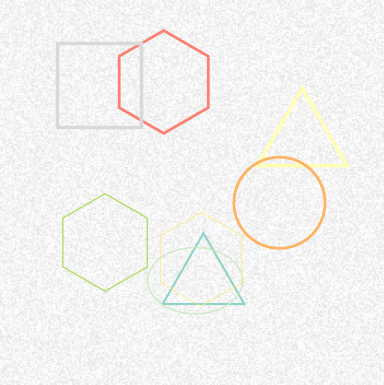[{"shape": "triangle", "thickness": 1.5, "radius": 0.61, "center": [0.529, 0.272]}, {"shape": "triangle", "thickness": 2.5, "radius": 0.67, "center": [0.785, 0.637]}, {"shape": "hexagon", "thickness": 2, "radius": 0.67, "center": [0.425, 0.787]}, {"shape": "circle", "thickness": 2, "radius": 0.59, "center": [0.726, 0.473]}, {"shape": "hexagon", "thickness": 1, "radius": 0.63, "center": [0.273, 0.37]}, {"shape": "square", "thickness": 2.5, "radius": 0.55, "center": [0.257, 0.779]}, {"shape": "oval", "thickness": 1, "radius": 0.62, "center": [0.507, 0.271]}, {"shape": "hexagon", "thickness": 0.5, "radius": 0.61, "center": [0.523, 0.327]}]